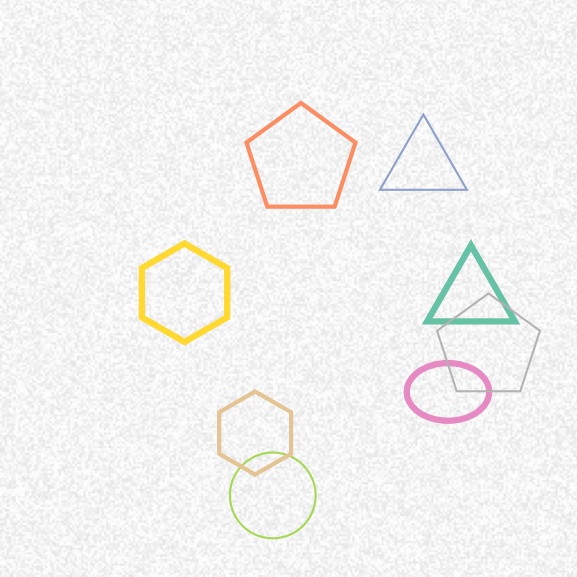[{"shape": "triangle", "thickness": 3, "radius": 0.44, "center": [0.816, 0.486]}, {"shape": "pentagon", "thickness": 2, "radius": 0.5, "center": [0.521, 0.722]}, {"shape": "triangle", "thickness": 1, "radius": 0.43, "center": [0.733, 0.714]}, {"shape": "oval", "thickness": 3, "radius": 0.36, "center": [0.776, 0.32]}, {"shape": "circle", "thickness": 1, "radius": 0.37, "center": [0.472, 0.141]}, {"shape": "hexagon", "thickness": 3, "radius": 0.43, "center": [0.32, 0.492]}, {"shape": "hexagon", "thickness": 2, "radius": 0.36, "center": [0.442, 0.249]}, {"shape": "pentagon", "thickness": 1, "radius": 0.47, "center": [0.846, 0.397]}]